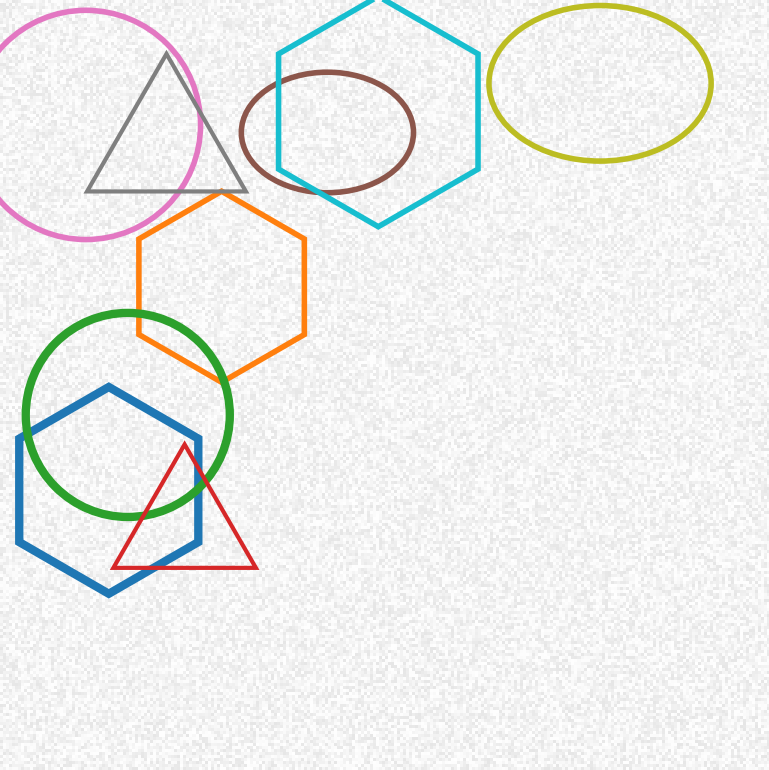[{"shape": "hexagon", "thickness": 3, "radius": 0.67, "center": [0.141, 0.363]}, {"shape": "hexagon", "thickness": 2, "radius": 0.62, "center": [0.288, 0.628]}, {"shape": "circle", "thickness": 3, "radius": 0.66, "center": [0.166, 0.461]}, {"shape": "triangle", "thickness": 1.5, "radius": 0.53, "center": [0.24, 0.316]}, {"shape": "oval", "thickness": 2, "radius": 0.56, "center": [0.425, 0.828]}, {"shape": "circle", "thickness": 2, "radius": 0.74, "center": [0.112, 0.838]}, {"shape": "triangle", "thickness": 1.5, "radius": 0.6, "center": [0.216, 0.811]}, {"shape": "oval", "thickness": 2, "radius": 0.72, "center": [0.779, 0.892]}, {"shape": "hexagon", "thickness": 2, "radius": 0.75, "center": [0.491, 0.855]}]